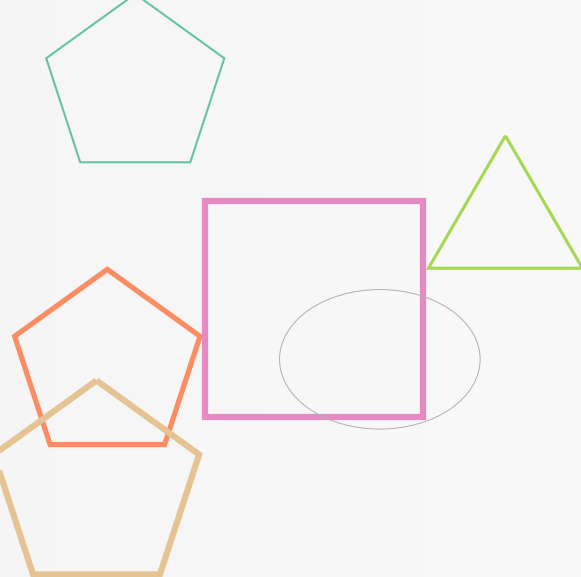[{"shape": "pentagon", "thickness": 1, "radius": 0.81, "center": [0.233, 0.848]}, {"shape": "pentagon", "thickness": 2.5, "radius": 0.84, "center": [0.185, 0.365]}, {"shape": "square", "thickness": 3, "radius": 0.94, "center": [0.541, 0.464]}, {"shape": "triangle", "thickness": 1.5, "radius": 0.76, "center": [0.87, 0.611]}, {"shape": "pentagon", "thickness": 3, "radius": 0.93, "center": [0.166, 0.155]}, {"shape": "oval", "thickness": 0.5, "radius": 0.86, "center": [0.653, 0.377]}]